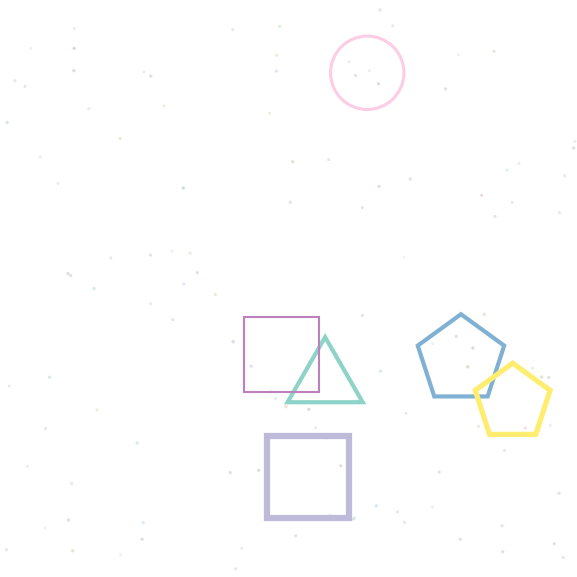[{"shape": "triangle", "thickness": 2, "radius": 0.38, "center": [0.563, 0.34]}, {"shape": "square", "thickness": 3, "radius": 0.35, "center": [0.533, 0.173]}, {"shape": "pentagon", "thickness": 2, "radius": 0.39, "center": [0.798, 0.376]}, {"shape": "circle", "thickness": 1.5, "radius": 0.32, "center": [0.636, 0.873]}, {"shape": "square", "thickness": 1, "radius": 0.33, "center": [0.487, 0.385]}, {"shape": "pentagon", "thickness": 2.5, "radius": 0.34, "center": [0.888, 0.302]}]